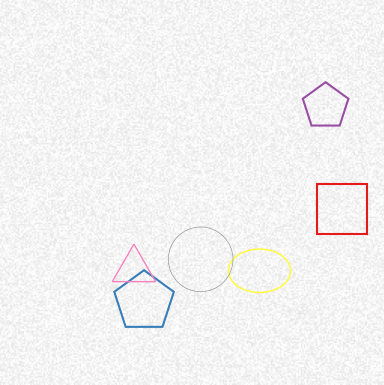[{"shape": "square", "thickness": 1.5, "radius": 0.32, "center": [0.888, 0.457]}, {"shape": "pentagon", "thickness": 1.5, "radius": 0.41, "center": [0.374, 0.217]}, {"shape": "pentagon", "thickness": 1.5, "radius": 0.31, "center": [0.846, 0.724]}, {"shape": "oval", "thickness": 1, "radius": 0.4, "center": [0.674, 0.297]}, {"shape": "triangle", "thickness": 1, "radius": 0.32, "center": [0.348, 0.301]}, {"shape": "circle", "thickness": 0.5, "radius": 0.42, "center": [0.521, 0.326]}]